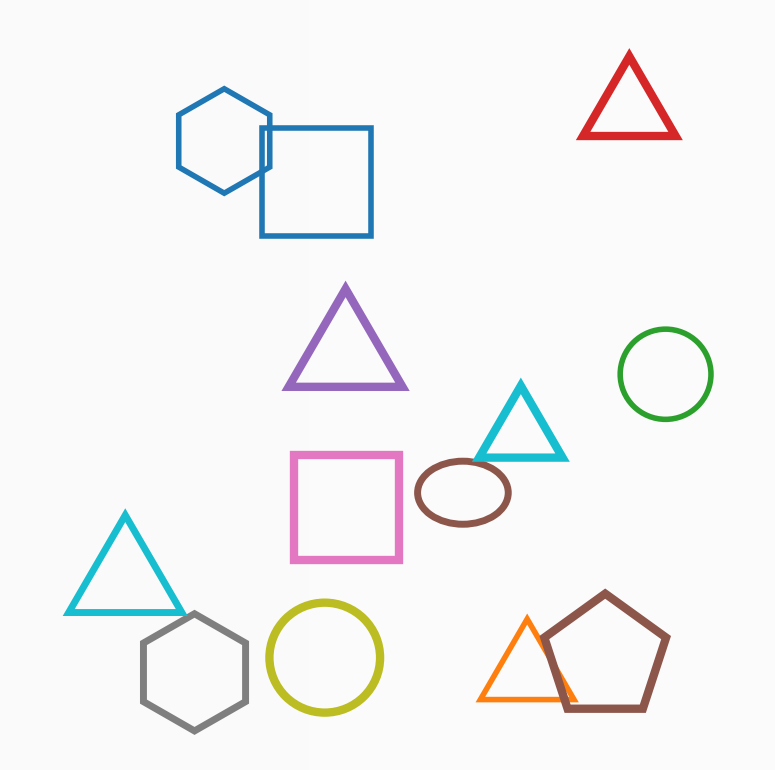[{"shape": "hexagon", "thickness": 2, "radius": 0.34, "center": [0.289, 0.817]}, {"shape": "square", "thickness": 2, "radius": 0.35, "center": [0.409, 0.763]}, {"shape": "triangle", "thickness": 2, "radius": 0.35, "center": [0.68, 0.126]}, {"shape": "circle", "thickness": 2, "radius": 0.29, "center": [0.859, 0.514]}, {"shape": "triangle", "thickness": 3, "radius": 0.34, "center": [0.812, 0.858]}, {"shape": "triangle", "thickness": 3, "radius": 0.42, "center": [0.446, 0.54]}, {"shape": "pentagon", "thickness": 3, "radius": 0.41, "center": [0.781, 0.146]}, {"shape": "oval", "thickness": 2.5, "radius": 0.29, "center": [0.597, 0.36]}, {"shape": "square", "thickness": 3, "radius": 0.34, "center": [0.447, 0.341]}, {"shape": "hexagon", "thickness": 2.5, "radius": 0.38, "center": [0.251, 0.127]}, {"shape": "circle", "thickness": 3, "radius": 0.36, "center": [0.419, 0.146]}, {"shape": "triangle", "thickness": 3, "radius": 0.31, "center": [0.672, 0.437]}, {"shape": "triangle", "thickness": 2.5, "radius": 0.42, "center": [0.162, 0.247]}]